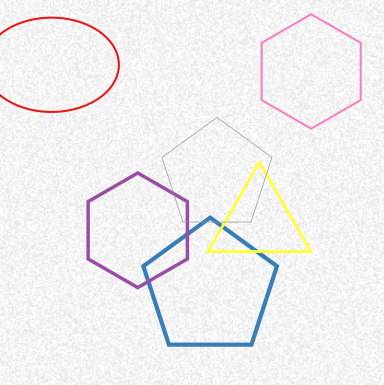[{"shape": "oval", "thickness": 1.5, "radius": 0.87, "center": [0.134, 0.832]}, {"shape": "pentagon", "thickness": 3, "radius": 0.91, "center": [0.546, 0.252]}, {"shape": "hexagon", "thickness": 2.5, "radius": 0.74, "center": [0.358, 0.402]}, {"shape": "triangle", "thickness": 2, "radius": 0.77, "center": [0.674, 0.424]}, {"shape": "hexagon", "thickness": 1.5, "radius": 0.74, "center": [0.808, 0.814]}, {"shape": "pentagon", "thickness": 0.5, "radius": 0.75, "center": [0.563, 0.545]}]